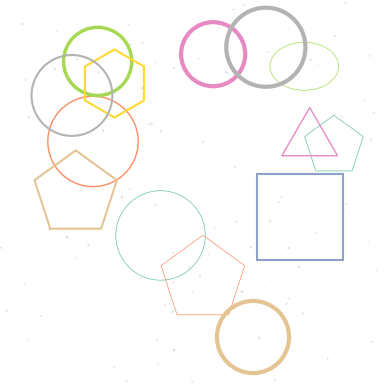[{"shape": "circle", "thickness": 0.5, "radius": 0.58, "center": [0.417, 0.388]}, {"shape": "pentagon", "thickness": 0.5, "radius": 0.4, "center": [0.867, 0.621]}, {"shape": "pentagon", "thickness": 0.5, "radius": 0.57, "center": [0.527, 0.275]}, {"shape": "circle", "thickness": 1, "radius": 0.59, "center": [0.242, 0.633]}, {"shape": "square", "thickness": 1.5, "radius": 0.56, "center": [0.779, 0.436]}, {"shape": "triangle", "thickness": 1, "radius": 0.42, "center": [0.804, 0.637]}, {"shape": "circle", "thickness": 3, "radius": 0.42, "center": [0.554, 0.859]}, {"shape": "oval", "thickness": 0.5, "radius": 0.45, "center": [0.79, 0.828]}, {"shape": "circle", "thickness": 2.5, "radius": 0.44, "center": [0.254, 0.84]}, {"shape": "hexagon", "thickness": 1.5, "radius": 0.44, "center": [0.297, 0.783]}, {"shape": "pentagon", "thickness": 1.5, "radius": 0.56, "center": [0.197, 0.497]}, {"shape": "circle", "thickness": 3, "radius": 0.47, "center": [0.657, 0.125]}, {"shape": "circle", "thickness": 3, "radius": 0.51, "center": [0.691, 0.877]}, {"shape": "circle", "thickness": 1.5, "radius": 0.52, "center": [0.187, 0.752]}]